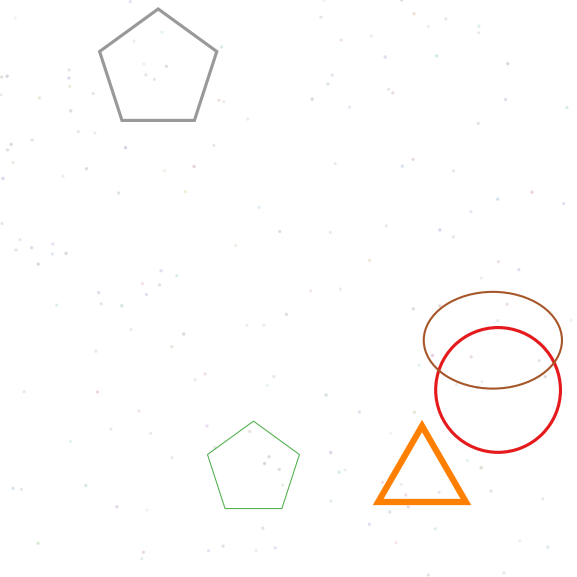[{"shape": "circle", "thickness": 1.5, "radius": 0.54, "center": [0.862, 0.324]}, {"shape": "pentagon", "thickness": 0.5, "radius": 0.42, "center": [0.439, 0.186]}, {"shape": "triangle", "thickness": 3, "radius": 0.44, "center": [0.731, 0.174]}, {"shape": "oval", "thickness": 1, "radius": 0.6, "center": [0.853, 0.41]}, {"shape": "pentagon", "thickness": 1.5, "radius": 0.53, "center": [0.274, 0.877]}]